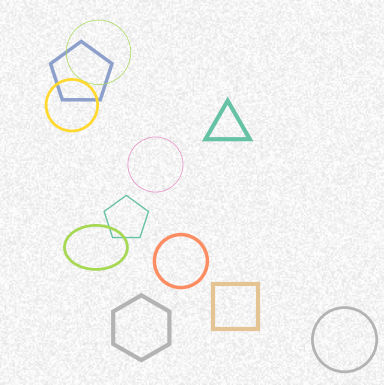[{"shape": "triangle", "thickness": 3, "radius": 0.33, "center": [0.591, 0.672]}, {"shape": "pentagon", "thickness": 1, "radius": 0.3, "center": [0.328, 0.432]}, {"shape": "circle", "thickness": 2.5, "radius": 0.34, "center": [0.47, 0.322]}, {"shape": "pentagon", "thickness": 2.5, "radius": 0.42, "center": [0.211, 0.809]}, {"shape": "circle", "thickness": 0.5, "radius": 0.36, "center": [0.404, 0.573]}, {"shape": "oval", "thickness": 2, "radius": 0.41, "center": [0.249, 0.357]}, {"shape": "circle", "thickness": 0.5, "radius": 0.42, "center": [0.256, 0.864]}, {"shape": "circle", "thickness": 2, "radius": 0.33, "center": [0.187, 0.727]}, {"shape": "square", "thickness": 3, "radius": 0.29, "center": [0.612, 0.204]}, {"shape": "circle", "thickness": 2, "radius": 0.42, "center": [0.895, 0.118]}, {"shape": "hexagon", "thickness": 3, "radius": 0.42, "center": [0.367, 0.149]}]